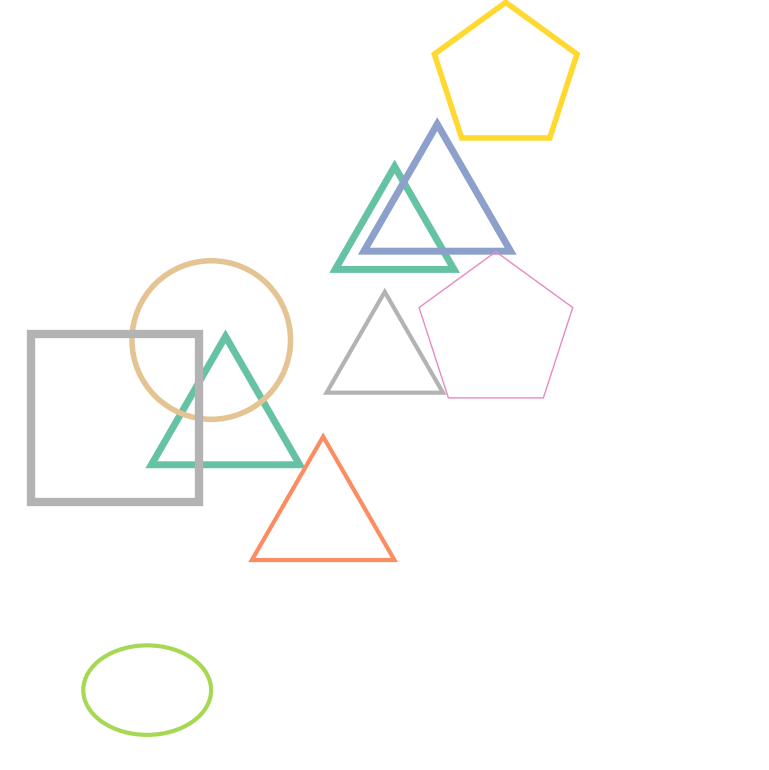[{"shape": "triangle", "thickness": 2.5, "radius": 0.56, "center": [0.293, 0.452]}, {"shape": "triangle", "thickness": 2.5, "radius": 0.45, "center": [0.512, 0.695]}, {"shape": "triangle", "thickness": 1.5, "radius": 0.53, "center": [0.42, 0.326]}, {"shape": "triangle", "thickness": 2.5, "radius": 0.55, "center": [0.568, 0.729]}, {"shape": "pentagon", "thickness": 0.5, "radius": 0.52, "center": [0.644, 0.568]}, {"shape": "oval", "thickness": 1.5, "radius": 0.42, "center": [0.191, 0.104]}, {"shape": "pentagon", "thickness": 2, "radius": 0.49, "center": [0.657, 0.9]}, {"shape": "circle", "thickness": 2, "radius": 0.51, "center": [0.274, 0.558]}, {"shape": "square", "thickness": 3, "radius": 0.54, "center": [0.15, 0.458]}, {"shape": "triangle", "thickness": 1.5, "radius": 0.44, "center": [0.5, 0.534]}]